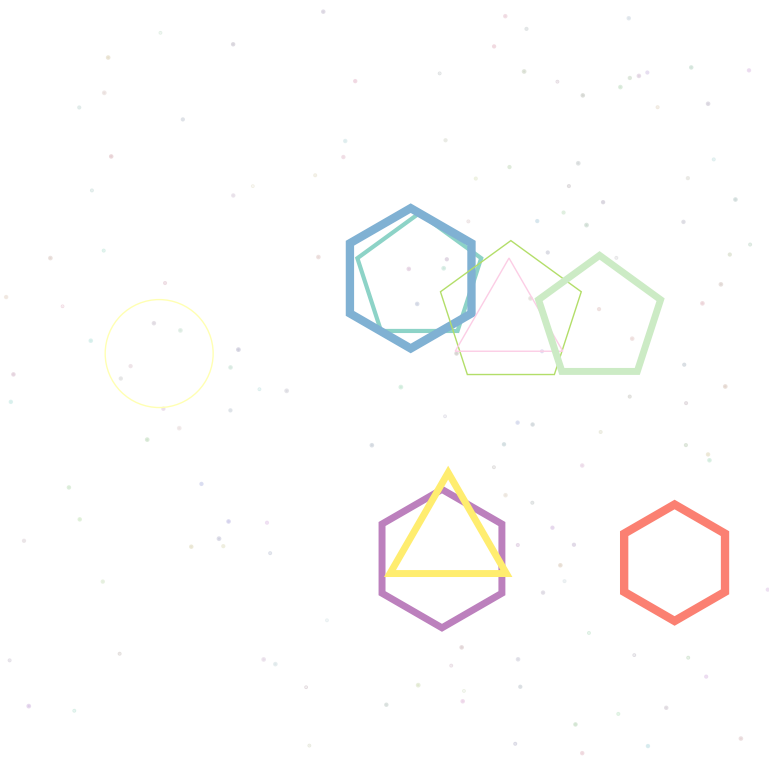[{"shape": "pentagon", "thickness": 1.5, "radius": 0.42, "center": [0.545, 0.639]}, {"shape": "circle", "thickness": 0.5, "radius": 0.35, "center": [0.207, 0.541]}, {"shape": "hexagon", "thickness": 3, "radius": 0.38, "center": [0.876, 0.269]}, {"shape": "hexagon", "thickness": 3, "radius": 0.46, "center": [0.533, 0.639]}, {"shape": "pentagon", "thickness": 0.5, "radius": 0.48, "center": [0.663, 0.591]}, {"shape": "triangle", "thickness": 0.5, "radius": 0.4, "center": [0.661, 0.584]}, {"shape": "hexagon", "thickness": 2.5, "radius": 0.45, "center": [0.574, 0.275]}, {"shape": "pentagon", "thickness": 2.5, "radius": 0.42, "center": [0.779, 0.585]}, {"shape": "triangle", "thickness": 2.5, "radius": 0.44, "center": [0.582, 0.299]}]